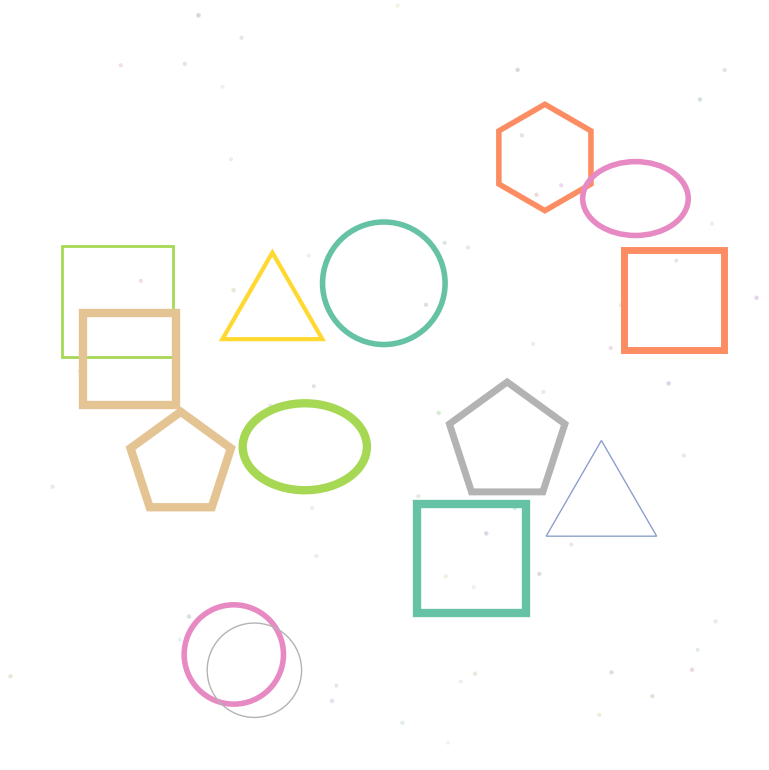[{"shape": "circle", "thickness": 2, "radius": 0.4, "center": [0.498, 0.632]}, {"shape": "square", "thickness": 3, "radius": 0.35, "center": [0.613, 0.275]}, {"shape": "hexagon", "thickness": 2, "radius": 0.35, "center": [0.708, 0.795]}, {"shape": "square", "thickness": 2.5, "radius": 0.32, "center": [0.875, 0.61]}, {"shape": "triangle", "thickness": 0.5, "radius": 0.41, "center": [0.781, 0.345]}, {"shape": "oval", "thickness": 2, "radius": 0.34, "center": [0.825, 0.742]}, {"shape": "circle", "thickness": 2, "radius": 0.32, "center": [0.304, 0.15]}, {"shape": "oval", "thickness": 3, "radius": 0.4, "center": [0.396, 0.42]}, {"shape": "square", "thickness": 1, "radius": 0.36, "center": [0.153, 0.609]}, {"shape": "triangle", "thickness": 1.5, "radius": 0.37, "center": [0.354, 0.597]}, {"shape": "square", "thickness": 3, "radius": 0.3, "center": [0.168, 0.534]}, {"shape": "pentagon", "thickness": 3, "radius": 0.34, "center": [0.235, 0.397]}, {"shape": "circle", "thickness": 0.5, "radius": 0.31, "center": [0.33, 0.13]}, {"shape": "pentagon", "thickness": 2.5, "radius": 0.39, "center": [0.659, 0.425]}]